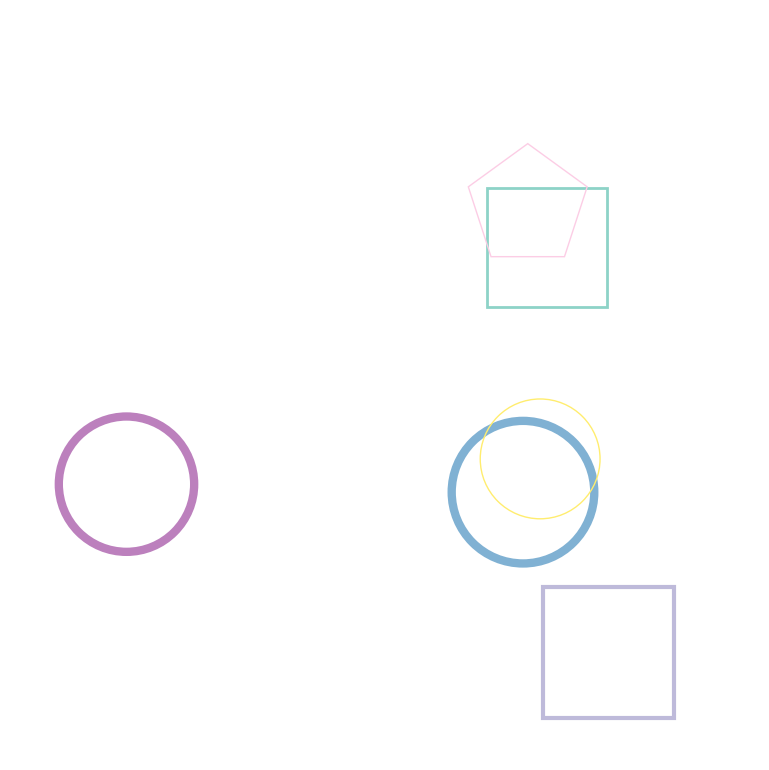[{"shape": "square", "thickness": 1, "radius": 0.39, "center": [0.711, 0.679]}, {"shape": "square", "thickness": 1.5, "radius": 0.43, "center": [0.79, 0.153]}, {"shape": "circle", "thickness": 3, "radius": 0.46, "center": [0.679, 0.361]}, {"shape": "pentagon", "thickness": 0.5, "radius": 0.41, "center": [0.685, 0.732]}, {"shape": "circle", "thickness": 3, "radius": 0.44, "center": [0.164, 0.371]}, {"shape": "circle", "thickness": 0.5, "radius": 0.39, "center": [0.701, 0.404]}]